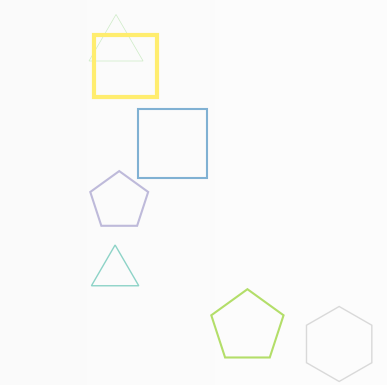[{"shape": "triangle", "thickness": 1, "radius": 0.35, "center": [0.297, 0.293]}, {"shape": "pentagon", "thickness": 1.5, "radius": 0.39, "center": [0.308, 0.477]}, {"shape": "square", "thickness": 1.5, "radius": 0.45, "center": [0.444, 0.628]}, {"shape": "pentagon", "thickness": 1.5, "radius": 0.49, "center": [0.639, 0.151]}, {"shape": "hexagon", "thickness": 1, "radius": 0.49, "center": [0.875, 0.107]}, {"shape": "triangle", "thickness": 0.5, "radius": 0.4, "center": [0.299, 0.882]}, {"shape": "square", "thickness": 3, "radius": 0.41, "center": [0.324, 0.829]}]